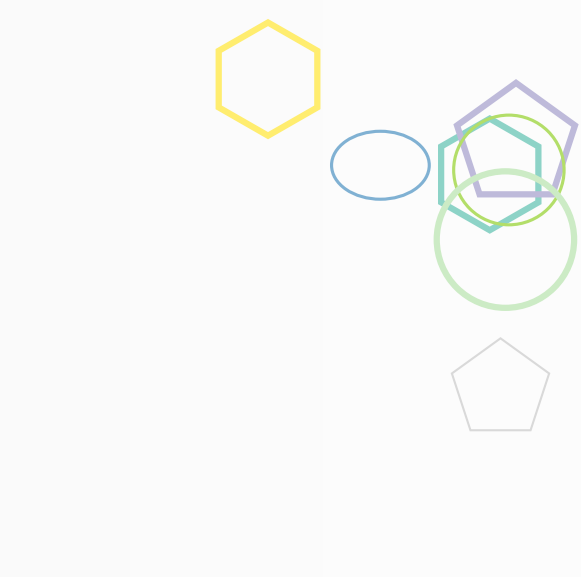[{"shape": "hexagon", "thickness": 3, "radius": 0.48, "center": [0.843, 0.697]}, {"shape": "pentagon", "thickness": 3, "radius": 0.53, "center": [0.888, 0.749]}, {"shape": "oval", "thickness": 1.5, "radius": 0.42, "center": [0.654, 0.713]}, {"shape": "circle", "thickness": 1.5, "radius": 0.47, "center": [0.875, 0.705]}, {"shape": "pentagon", "thickness": 1, "radius": 0.44, "center": [0.861, 0.325]}, {"shape": "circle", "thickness": 3, "radius": 0.59, "center": [0.87, 0.584]}, {"shape": "hexagon", "thickness": 3, "radius": 0.49, "center": [0.461, 0.862]}]